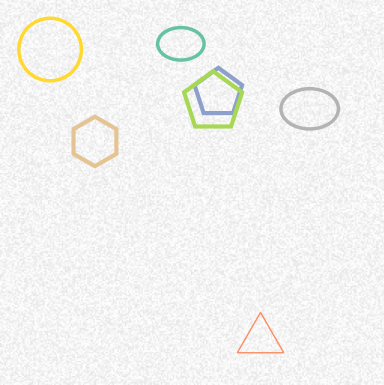[{"shape": "oval", "thickness": 2.5, "radius": 0.3, "center": [0.47, 0.886]}, {"shape": "triangle", "thickness": 1, "radius": 0.35, "center": [0.677, 0.119]}, {"shape": "pentagon", "thickness": 3, "radius": 0.32, "center": [0.567, 0.759]}, {"shape": "pentagon", "thickness": 3, "radius": 0.4, "center": [0.553, 0.736]}, {"shape": "circle", "thickness": 2.5, "radius": 0.41, "center": [0.13, 0.871]}, {"shape": "hexagon", "thickness": 3, "radius": 0.32, "center": [0.247, 0.632]}, {"shape": "oval", "thickness": 2.5, "radius": 0.37, "center": [0.804, 0.717]}]